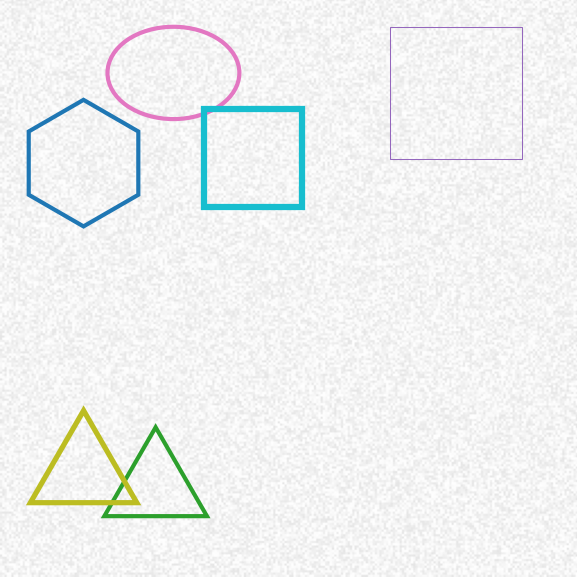[{"shape": "hexagon", "thickness": 2, "radius": 0.55, "center": [0.145, 0.717]}, {"shape": "triangle", "thickness": 2, "radius": 0.51, "center": [0.27, 0.157]}, {"shape": "square", "thickness": 0.5, "radius": 0.57, "center": [0.79, 0.839]}, {"shape": "oval", "thickness": 2, "radius": 0.57, "center": [0.3, 0.873]}, {"shape": "triangle", "thickness": 2.5, "radius": 0.53, "center": [0.145, 0.182]}, {"shape": "square", "thickness": 3, "radius": 0.43, "center": [0.438, 0.726]}]